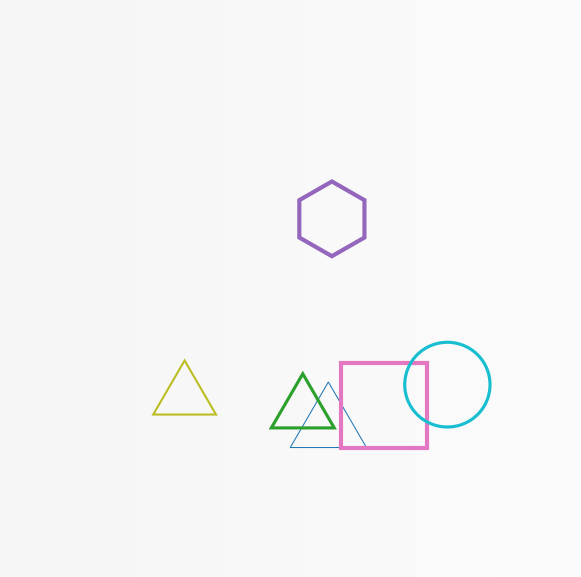[{"shape": "triangle", "thickness": 0.5, "radius": 0.38, "center": [0.565, 0.262]}, {"shape": "triangle", "thickness": 1.5, "radius": 0.31, "center": [0.521, 0.289]}, {"shape": "hexagon", "thickness": 2, "radius": 0.32, "center": [0.571, 0.62]}, {"shape": "square", "thickness": 2, "radius": 0.37, "center": [0.661, 0.296]}, {"shape": "triangle", "thickness": 1, "radius": 0.31, "center": [0.318, 0.313]}, {"shape": "circle", "thickness": 1.5, "radius": 0.37, "center": [0.77, 0.333]}]